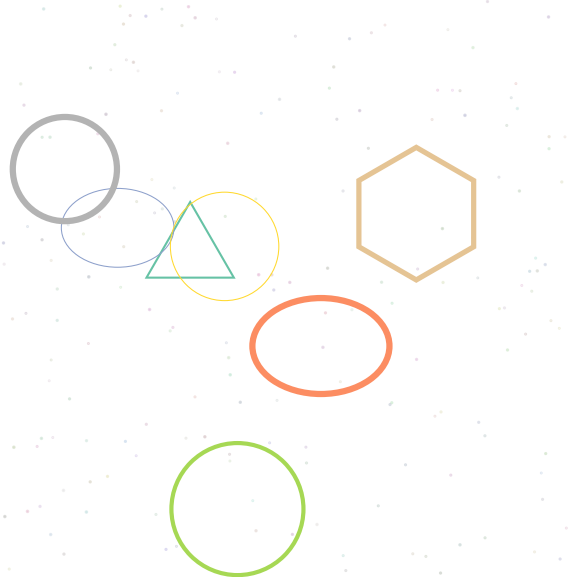[{"shape": "triangle", "thickness": 1, "radius": 0.44, "center": [0.329, 0.562]}, {"shape": "oval", "thickness": 3, "radius": 0.59, "center": [0.556, 0.4]}, {"shape": "oval", "thickness": 0.5, "radius": 0.49, "center": [0.204, 0.605]}, {"shape": "circle", "thickness": 2, "radius": 0.57, "center": [0.411, 0.118]}, {"shape": "circle", "thickness": 0.5, "radius": 0.47, "center": [0.389, 0.572]}, {"shape": "hexagon", "thickness": 2.5, "radius": 0.57, "center": [0.721, 0.629]}, {"shape": "circle", "thickness": 3, "radius": 0.45, "center": [0.112, 0.706]}]